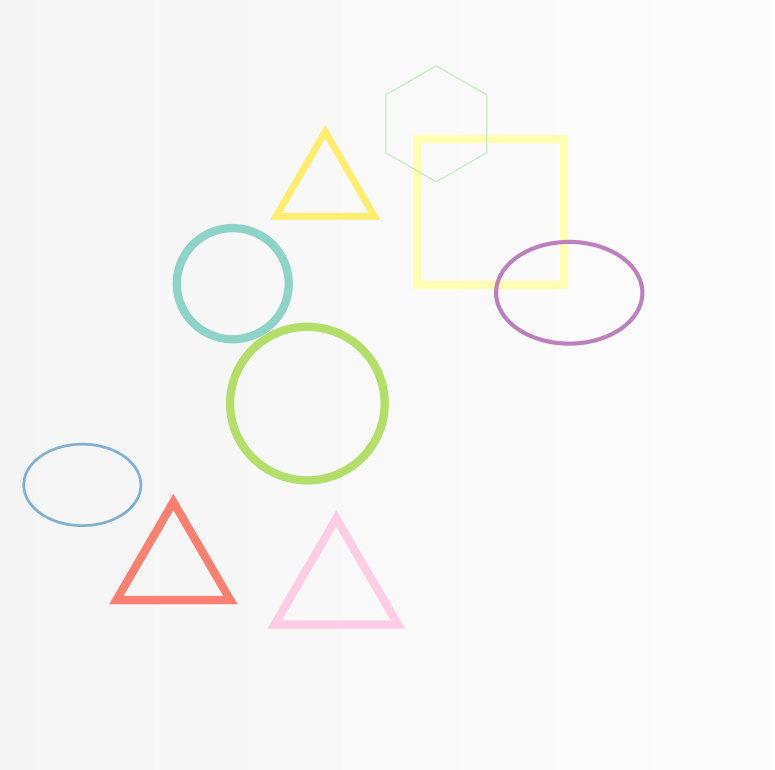[{"shape": "circle", "thickness": 3, "radius": 0.36, "center": [0.3, 0.632]}, {"shape": "square", "thickness": 3, "radius": 0.48, "center": [0.633, 0.725]}, {"shape": "triangle", "thickness": 3, "radius": 0.42, "center": [0.224, 0.263]}, {"shape": "oval", "thickness": 1, "radius": 0.38, "center": [0.106, 0.37]}, {"shape": "circle", "thickness": 3, "radius": 0.5, "center": [0.397, 0.476]}, {"shape": "triangle", "thickness": 3, "radius": 0.46, "center": [0.434, 0.235]}, {"shape": "oval", "thickness": 1.5, "radius": 0.47, "center": [0.734, 0.62]}, {"shape": "hexagon", "thickness": 0.5, "radius": 0.38, "center": [0.563, 0.839]}, {"shape": "triangle", "thickness": 2.5, "radius": 0.37, "center": [0.42, 0.756]}]